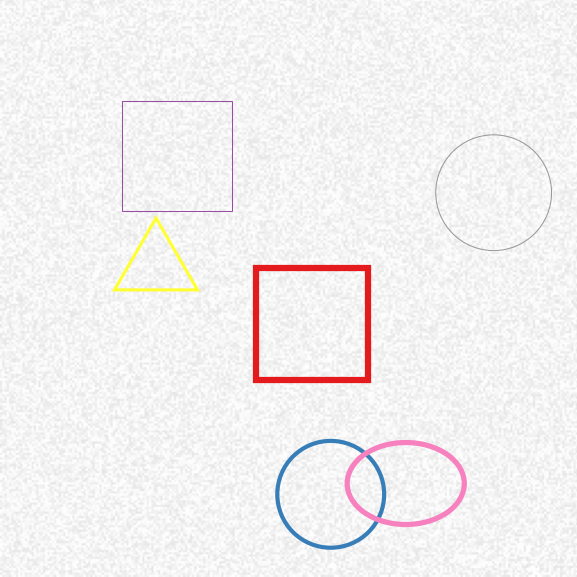[{"shape": "square", "thickness": 3, "radius": 0.49, "center": [0.541, 0.438]}, {"shape": "circle", "thickness": 2, "radius": 0.46, "center": [0.573, 0.143]}, {"shape": "square", "thickness": 0.5, "radius": 0.48, "center": [0.306, 0.729]}, {"shape": "triangle", "thickness": 1.5, "radius": 0.41, "center": [0.27, 0.539]}, {"shape": "oval", "thickness": 2.5, "radius": 0.51, "center": [0.703, 0.162]}, {"shape": "circle", "thickness": 0.5, "radius": 0.5, "center": [0.855, 0.665]}]